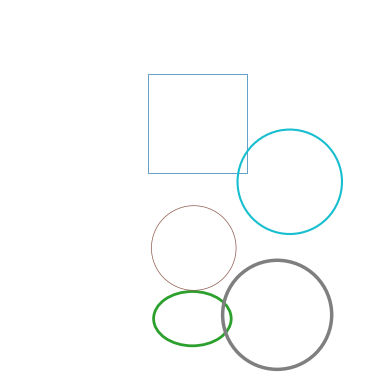[{"shape": "square", "thickness": 0.5, "radius": 0.64, "center": [0.513, 0.68]}, {"shape": "oval", "thickness": 2, "radius": 0.5, "center": [0.5, 0.172]}, {"shape": "circle", "thickness": 0.5, "radius": 0.55, "center": [0.503, 0.356]}, {"shape": "circle", "thickness": 2.5, "radius": 0.71, "center": [0.72, 0.182]}, {"shape": "circle", "thickness": 1.5, "radius": 0.68, "center": [0.753, 0.528]}]